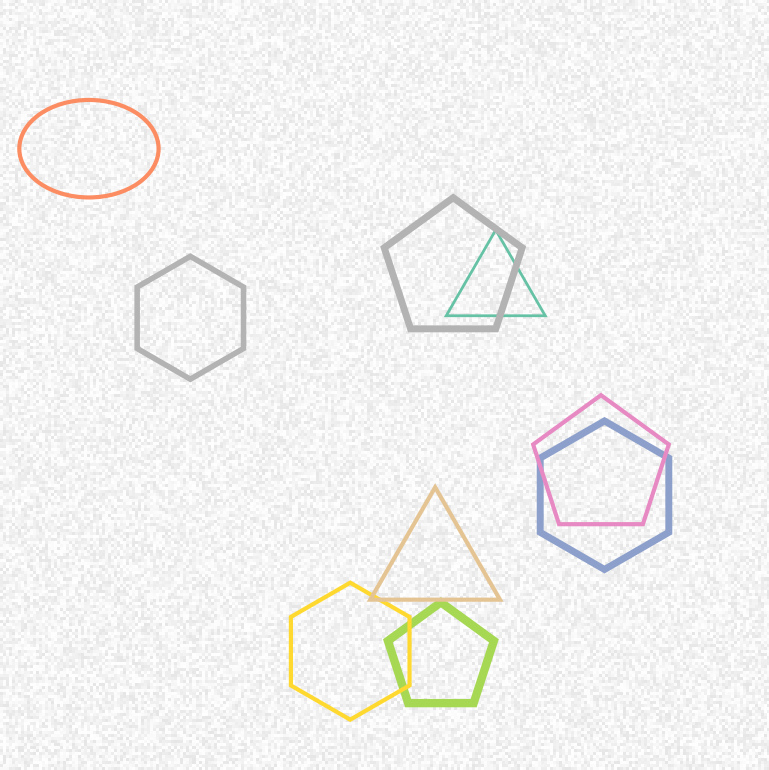[{"shape": "triangle", "thickness": 1, "radius": 0.37, "center": [0.644, 0.627]}, {"shape": "oval", "thickness": 1.5, "radius": 0.45, "center": [0.116, 0.807]}, {"shape": "hexagon", "thickness": 2.5, "radius": 0.48, "center": [0.785, 0.357]}, {"shape": "pentagon", "thickness": 1.5, "radius": 0.46, "center": [0.78, 0.394]}, {"shape": "pentagon", "thickness": 3, "radius": 0.36, "center": [0.573, 0.145]}, {"shape": "hexagon", "thickness": 1.5, "radius": 0.44, "center": [0.455, 0.154]}, {"shape": "triangle", "thickness": 1.5, "radius": 0.49, "center": [0.565, 0.27]}, {"shape": "pentagon", "thickness": 2.5, "radius": 0.47, "center": [0.589, 0.649]}, {"shape": "hexagon", "thickness": 2, "radius": 0.4, "center": [0.247, 0.587]}]